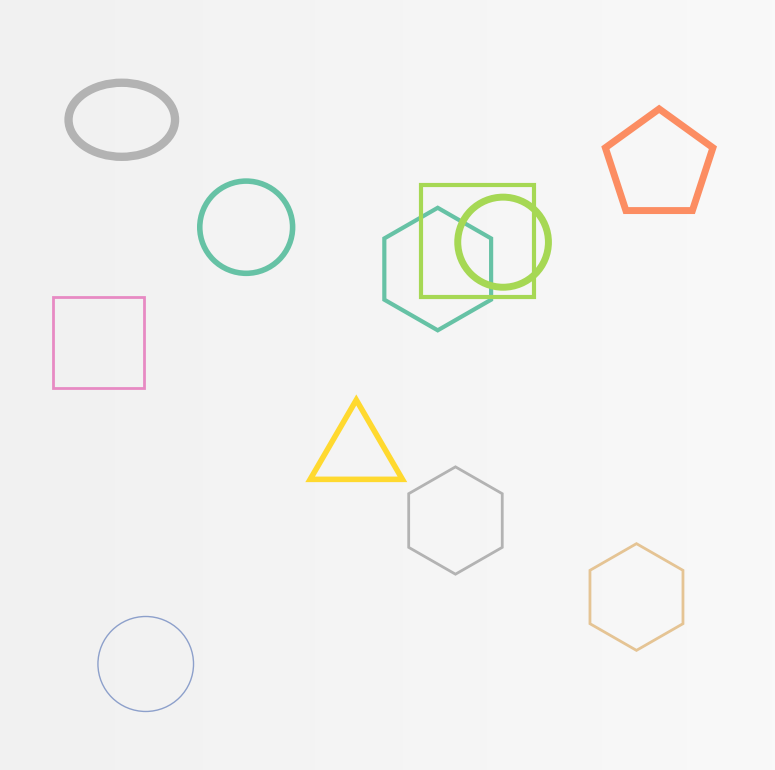[{"shape": "circle", "thickness": 2, "radius": 0.3, "center": [0.318, 0.705]}, {"shape": "hexagon", "thickness": 1.5, "radius": 0.4, "center": [0.565, 0.651]}, {"shape": "pentagon", "thickness": 2.5, "radius": 0.36, "center": [0.85, 0.786]}, {"shape": "circle", "thickness": 0.5, "radius": 0.31, "center": [0.188, 0.138]}, {"shape": "square", "thickness": 1, "radius": 0.29, "center": [0.127, 0.555]}, {"shape": "circle", "thickness": 2.5, "radius": 0.29, "center": [0.649, 0.685]}, {"shape": "square", "thickness": 1.5, "radius": 0.36, "center": [0.616, 0.687]}, {"shape": "triangle", "thickness": 2, "radius": 0.34, "center": [0.46, 0.412]}, {"shape": "hexagon", "thickness": 1, "radius": 0.35, "center": [0.821, 0.225]}, {"shape": "hexagon", "thickness": 1, "radius": 0.35, "center": [0.588, 0.324]}, {"shape": "oval", "thickness": 3, "radius": 0.34, "center": [0.157, 0.844]}]